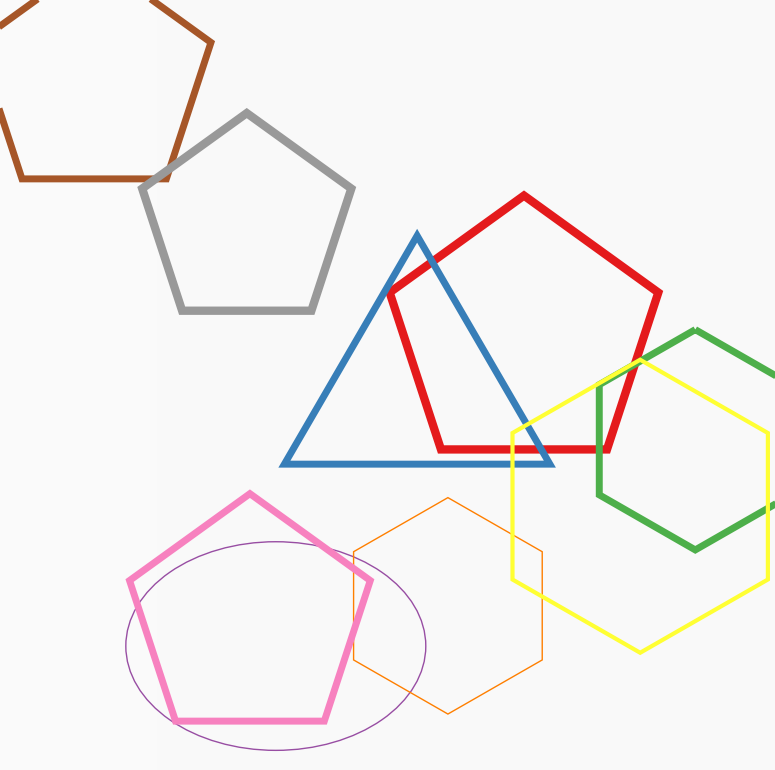[{"shape": "pentagon", "thickness": 3, "radius": 0.91, "center": [0.676, 0.564]}, {"shape": "triangle", "thickness": 2.5, "radius": 0.99, "center": [0.538, 0.496]}, {"shape": "hexagon", "thickness": 2.5, "radius": 0.72, "center": [0.897, 0.429]}, {"shape": "oval", "thickness": 0.5, "radius": 0.97, "center": [0.356, 0.161]}, {"shape": "hexagon", "thickness": 0.5, "radius": 0.7, "center": [0.578, 0.213]}, {"shape": "hexagon", "thickness": 1.5, "radius": 0.95, "center": [0.826, 0.343]}, {"shape": "pentagon", "thickness": 2.5, "radius": 0.79, "center": [0.122, 0.896]}, {"shape": "pentagon", "thickness": 2.5, "radius": 0.82, "center": [0.322, 0.196]}, {"shape": "pentagon", "thickness": 3, "radius": 0.71, "center": [0.318, 0.711]}]